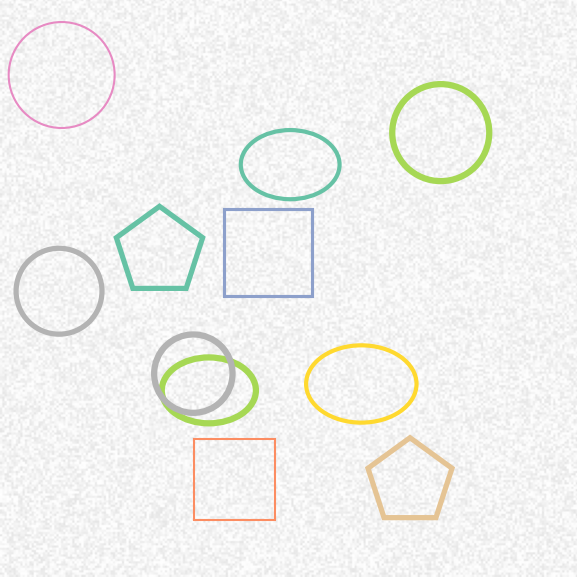[{"shape": "oval", "thickness": 2, "radius": 0.43, "center": [0.502, 0.714]}, {"shape": "pentagon", "thickness": 2.5, "radius": 0.39, "center": [0.276, 0.563]}, {"shape": "square", "thickness": 1, "radius": 0.35, "center": [0.406, 0.169]}, {"shape": "square", "thickness": 1.5, "radius": 0.38, "center": [0.464, 0.562]}, {"shape": "circle", "thickness": 1, "radius": 0.46, "center": [0.107, 0.869]}, {"shape": "circle", "thickness": 3, "radius": 0.42, "center": [0.763, 0.769]}, {"shape": "oval", "thickness": 3, "radius": 0.41, "center": [0.362, 0.323]}, {"shape": "oval", "thickness": 2, "radius": 0.48, "center": [0.626, 0.334]}, {"shape": "pentagon", "thickness": 2.5, "radius": 0.38, "center": [0.71, 0.165]}, {"shape": "circle", "thickness": 3, "radius": 0.34, "center": [0.335, 0.352]}, {"shape": "circle", "thickness": 2.5, "radius": 0.37, "center": [0.102, 0.495]}]